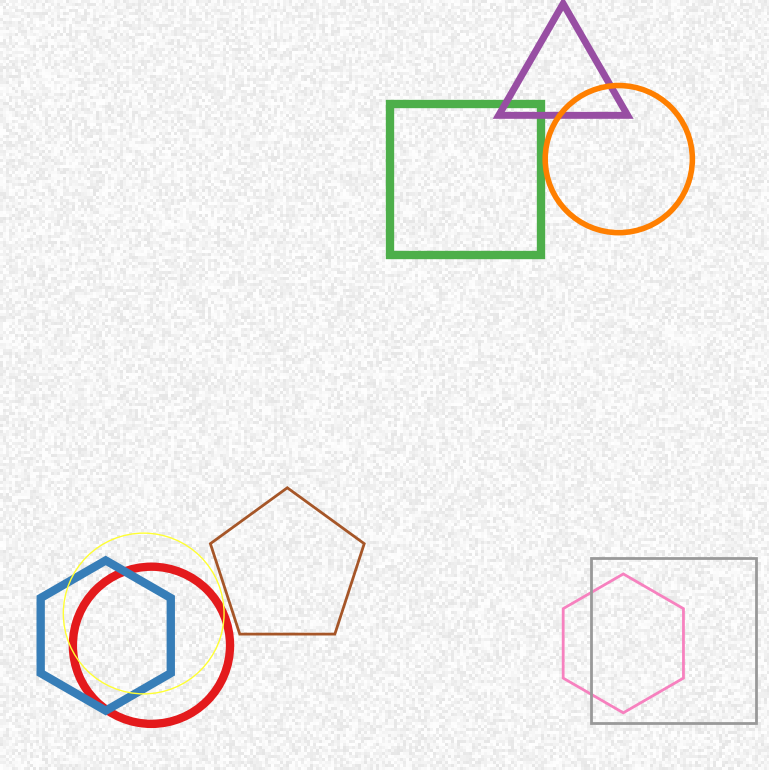[{"shape": "circle", "thickness": 3, "radius": 0.51, "center": [0.197, 0.162]}, {"shape": "hexagon", "thickness": 3, "radius": 0.49, "center": [0.137, 0.175]}, {"shape": "square", "thickness": 3, "radius": 0.49, "center": [0.604, 0.767]}, {"shape": "triangle", "thickness": 2.5, "radius": 0.48, "center": [0.731, 0.899]}, {"shape": "circle", "thickness": 2, "radius": 0.48, "center": [0.804, 0.793]}, {"shape": "circle", "thickness": 0.5, "radius": 0.52, "center": [0.187, 0.203]}, {"shape": "pentagon", "thickness": 1, "radius": 0.53, "center": [0.373, 0.261]}, {"shape": "hexagon", "thickness": 1, "radius": 0.45, "center": [0.81, 0.164]}, {"shape": "square", "thickness": 1, "radius": 0.54, "center": [0.875, 0.169]}]